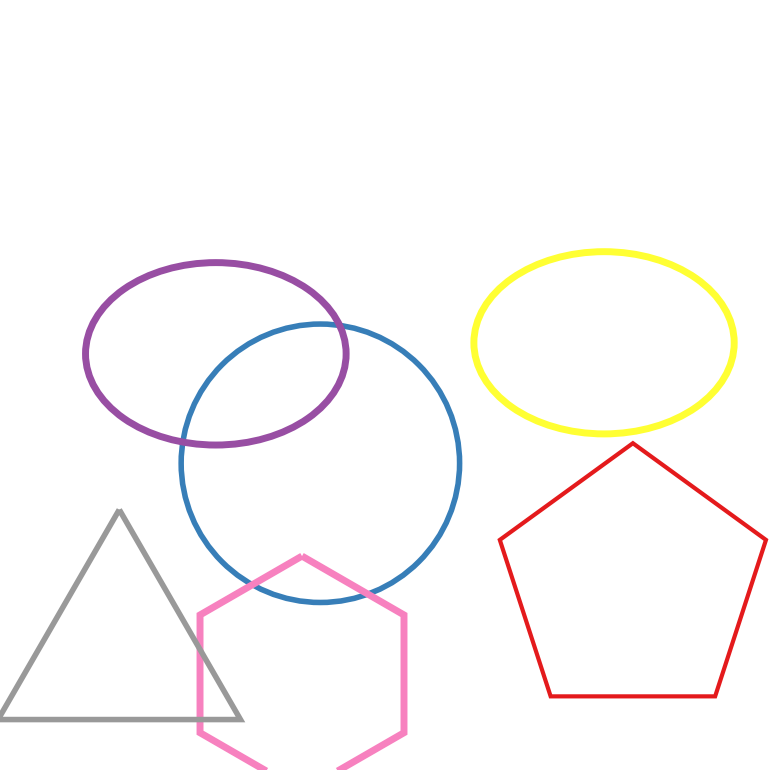[{"shape": "pentagon", "thickness": 1.5, "radius": 0.91, "center": [0.822, 0.243]}, {"shape": "circle", "thickness": 2, "radius": 0.9, "center": [0.416, 0.398]}, {"shape": "oval", "thickness": 2.5, "radius": 0.85, "center": [0.28, 0.54]}, {"shape": "oval", "thickness": 2.5, "radius": 0.85, "center": [0.784, 0.555]}, {"shape": "hexagon", "thickness": 2.5, "radius": 0.76, "center": [0.392, 0.125]}, {"shape": "triangle", "thickness": 2, "radius": 0.91, "center": [0.155, 0.156]}]